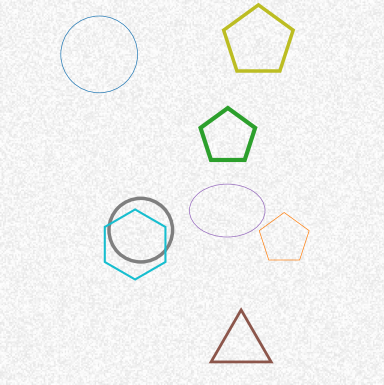[{"shape": "circle", "thickness": 0.5, "radius": 0.5, "center": [0.258, 0.859]}, {"shape": "pentagon", "thickness": 0.5, "radius": 0.34, "center": [0.738, 0.38]}, {"shape": "pentagon", "thickness": 3, "radius": 0.37, "center": [0.592, 0.645]}, {"shape": "oval", "thickness": 0.5, "radius": 0.49, "center": [0.59, 0.453]}, {"shape": "triangle", "thickness": 2, "radius": 0.45, "center": [0.626, 0.105]}, {"shape": "circle", "thickness": 2.5, "radius": 0.41, "center": [0.366, 0.402]}, {"shape": "pentagon", "thickness": 2.5, "radius": 0.47, "center": [0.671, 0.892]}, {"shape": "hexagon", "thickness": 1.5, "radius": 0.45, "center": [0.351, 0.365]}]